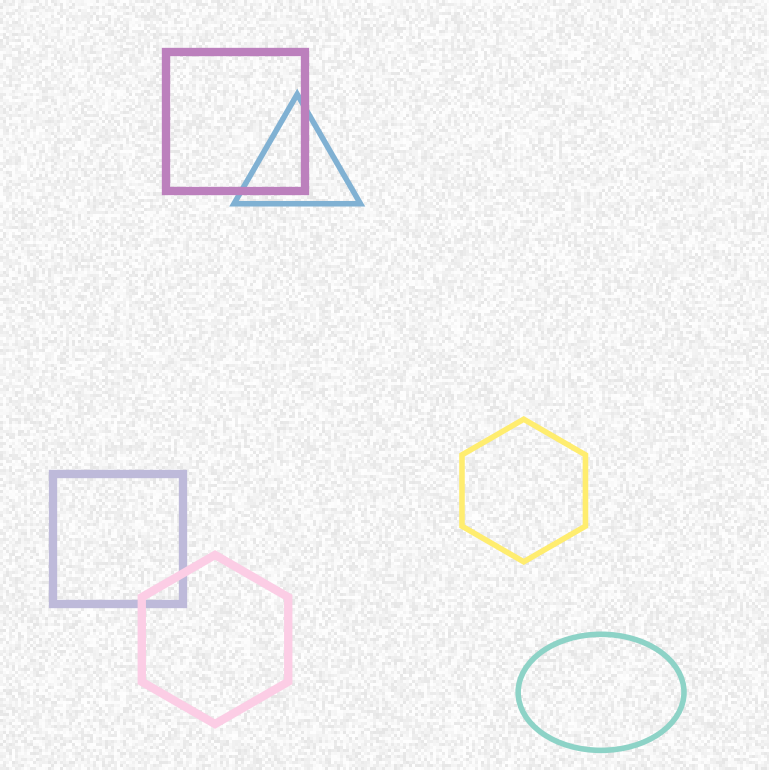[{"shape": "oval", "thickness": 2, "radius": 0.54, "center": [0.781, 0.101]}, {"shape": "square", "thickness": 3, "radius": 0.42, "center": [0.153, 0.3]}, {"shape": "triangle", "thickness": 2, "radius": 0.47, "center": [0.386, 0.783]}, {"shape": "hexagon", "thickness": 3, "radius": 0.55, "center": [0.279, 0.17]}, {"shape": "square", "thickness": 3, "radius": 0.45, "center": [0.306, 0.843]}, {"shape": "hexagon", "thickness": 2, "radius": 0.46, "center": [0.68, 0.363]}]